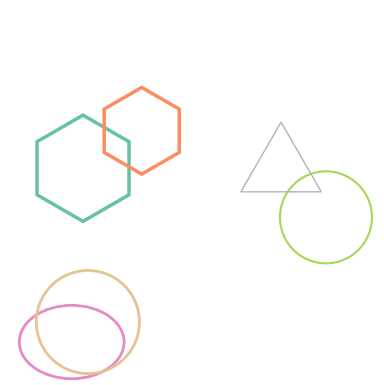[{"shape": "hexagon", "thickness": 2.5, "radius": 0.69, "center": [0.216, 0.563]}, {"shape": "hexagon", "thickness": 2.5, "radius": 0.56, "center": [0.368, 0.66]}, {"shape": "oval", "thickness": 2, "radius": 0.68, "center": [0.186, 0.112]}, {"shape": "circle", "thickness": 1.5, "radius": 0.6, "center": [0.847, 0.435]}, {"shape": "circle", "thickness": 2, "radius": 0.67, "center": [0.228, 0.164]}, {"shape": "triangle", "thickness": 1, "radius": 0.6, "center": [0.73, 0.562]}]